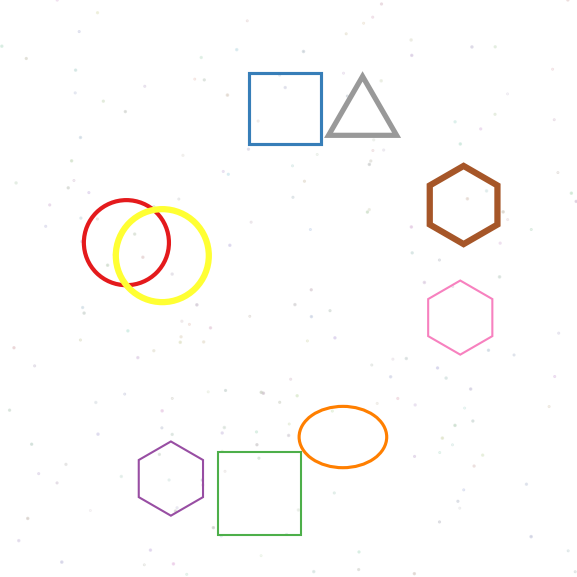[{"shape": "circle", "thickness": 2, "radius": 0.37, "center": [0.219, 0.579]}, {"shape": "square", "thickness": 1.5, "radius": 0.31, "center": [0.493, 0.811]}, {"shape": "square", "thickness": 1, "radius": 0.36, "center": [0.45, 0.144]}, {"shape": "hexagon", "thickness": 1, "radius": 0.32, "center": [0.296, 0.17]}, {"shape": "oval", "thickness": 1.5, "radius": 0.38, "center": [0.594, 0.242]}, {"shape": "circle", "thickness": 3, "radius": 0.4, "center": [0.281, 0.556]}, {"shape": "hexagon", "thickness": 3, "radius": 0.34, "center": [0.803, 0.644]}, {"shape": "hexagon", "thickness": 1, "radius": 0.32, "center": [0.797, 0.449]}, {"shape": "triangle", "thickness": 2.5, "radius": 0.34, "center": [0.628, 0.799]}]